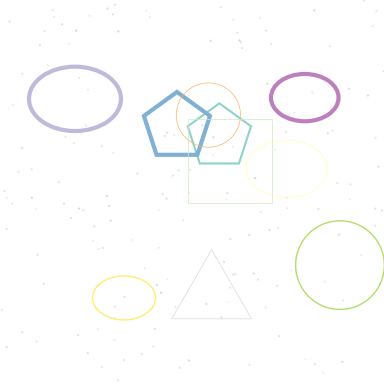[{"shape": "pentagon", "thickness": 1.5, "radius": 0.43, "center": [0.57, 0.645]}, {"shape": "oval", "thickness": 0.5, "radius": 0.53, "center": [0.745, 0.561]}, {"shape": "oval", "thickness": 3, "radius": 0.6, "center": [0.195, 0.743]}, {"shape": "pentagon", "thickness": 3, "radius": 0.45, "center": [0.46, 0.671]}, {"shape": "circle", "thickness": 0.5, "radius": 0.42, "center": [0.541, 0.701]}, {"shape": "circle", "thickness": 1, "radius": 0.58, "center": [0.883, 0.311]}, {"shape": "triangle", "thickness": 0.5, "radius": 0.6, "center": [0.55, 0.232]}, {"shape": "oval", "thickness": 3, "radius": 0.44, "center": [0.792, 0.746]}, {"shape": "square", "thickness": 0.5, "radius": 0.55, "center": [0.597, 0.581]}, {"shape": "oval", "thickness": 1, "radius": 0.41, "center": [0.322, 0.226]}]